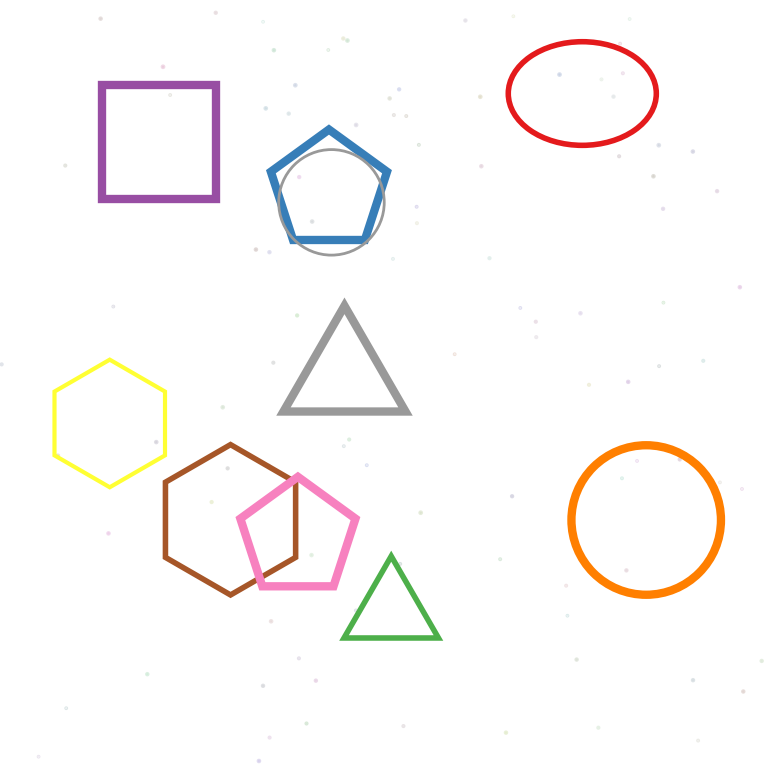[{"shape": "oval", "thickness": 2, "radius": 0.48, "center": [0.756, 0.879]}, {"shape": "pentagon", "thickness": 3, "radius": 0.4, "center": [0.427, 0.752]}, {"shape": "triangle", "thickness": 2, "radius": 0.35, "center": [0.508, 0.207]}, {"shape": "square", "thickness": 3, "radius": 0.37, "center": [0.206, 0.816]}, {"shape": "circle", "thickness": 3, "radius": 0.49, "center": [0.839, 0.325]}, {"shape": "hexagon", "thickness": 1.5, "radius": 0.41, "center": [0.143, 0.45]}, {"shape": "hexagon", "thickness": 2, "radius": 0.49, "center": [0.299, 0.325]}, {"shape": "pentagon", "thickness": 3, "radius": 0.39, "center": [0.387, 0.302]}, {"shape": "triangle", "thickness": 3, "radius": 0.46, "center": [0.447, 0.511]}, {"shape": "circle", "thickness": 1, "radius": 0.34, "center": [0.43, 0.737]}]